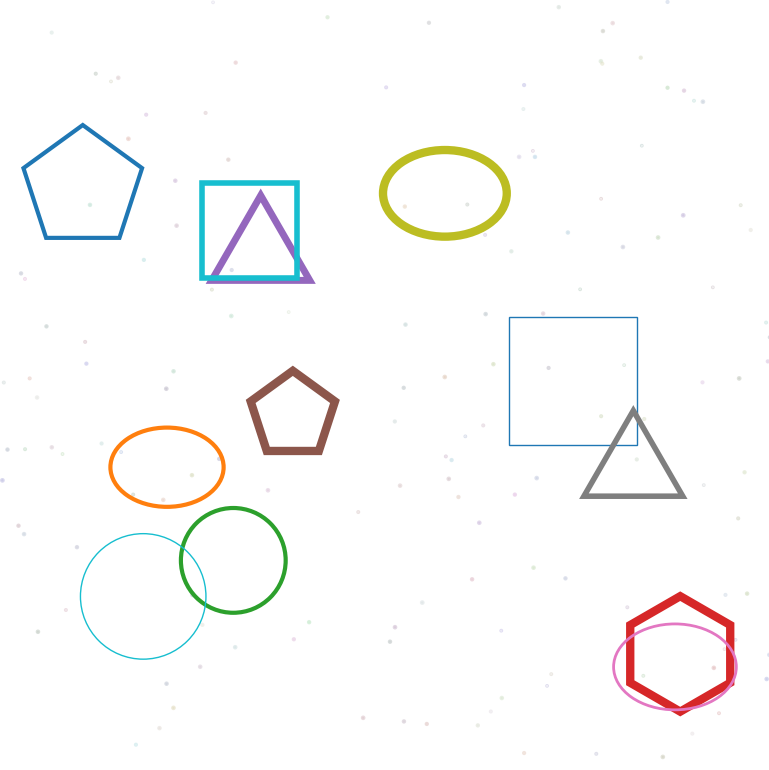[{"shape": "pentagon", "thickness": 1.5, "radius": 0.41, "center": [0.107, 0.757]}, {"shape": "square", "thickness": 0.5, "radius": 0.42, "center": [0.744, 0.506]}, {"shape": "oval", "thickness": 1.5, "radius": 0.37, "center": [0.217, 0.393]}, {"shape": "circle", "thickness": 1.5, "radius": 0.34, "center": [0.303, 0.272]}, {"shape": "hexagon", "thickness": 3, "radius": 0.37, "center": [0.883, 0.151]}, {"shape": "triangle", "thickness": 2.5, "radius": 0.37, "center": [0.339, 0.673]}, {"shape": "pentagon", "thickness": 3, "radius": 0.29, "center": [0.38, 0.461]}, {"shape": "oval", "thickness": 1, "radius": 0.4, "center": [0.877, 0.134]}, {"shape": "triangle", "thickness": 2, "radius": 0.37, "center": [0.823, 0.393]}, {"shape": "oval", "thickness": 3, "radius": 0.4, "center": [0.578, 0.749]}, {"shape": "square", "thickness": 2, "radius": 0.31, "center": [0.324, 0.701]}, {"shape": "circle", "thickness": 0.5, "radius": 0.41, "center": [0.186, 0.225]}]